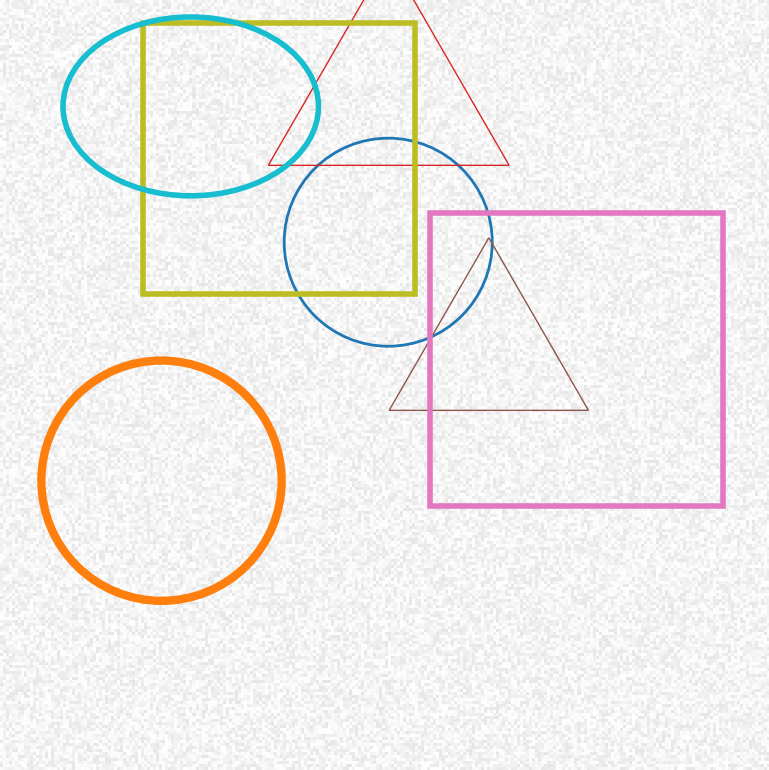[{"shape": "circle", "thickness": 1, "radius": 0.68, "center": [0.504, 0.685]}, {"shape": "circle", "thickness": 3, "radius": 0.78, "center": [0.21, 0.376]}, {"shape": "triangle", "thickness": 0.5, "radius": 0.9, "center": [0.505, 0.876]}, {"shape": "triangle", "thickness": 0.5, "radius": 0.75, "center": [0.635, 0.542]}, {"shape": "square", "thickness": 2, "radius": 0.95, "center": [0.749, 0.533]}, {"shape": "square", "thickness": 2, "radius": 0.88, "center": [0.363, 0.794]}, {"shape": "oval", "thickness": 2, "radius": 0.83, "center": [0.248, 0.862]}]